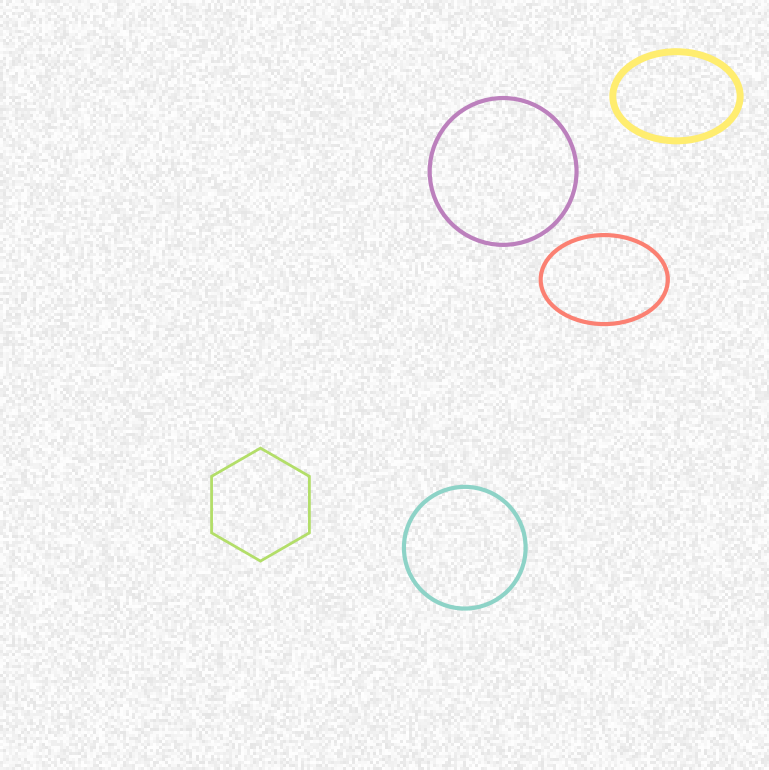[{"shape": "circle", "thickness": 1.5, "radius": 0.4, "center": [0.604, 0.289]}, {"shape": "oval", "thickness": 1.5, "radius": 0.41, "center": [0.785, 0.637]}, {"shape": "hexagon", "thickness": 1, "radius": 0.37, "center": [0.338, 0.345]}, {"shape": "circle", "thickness": 1.5, "radius": 0.48, "center": [0.653, 0.777]}, {"shape": "oval", "thickness": 2.5, "radius": 0.41, "center": [0.879, 0.875]}]